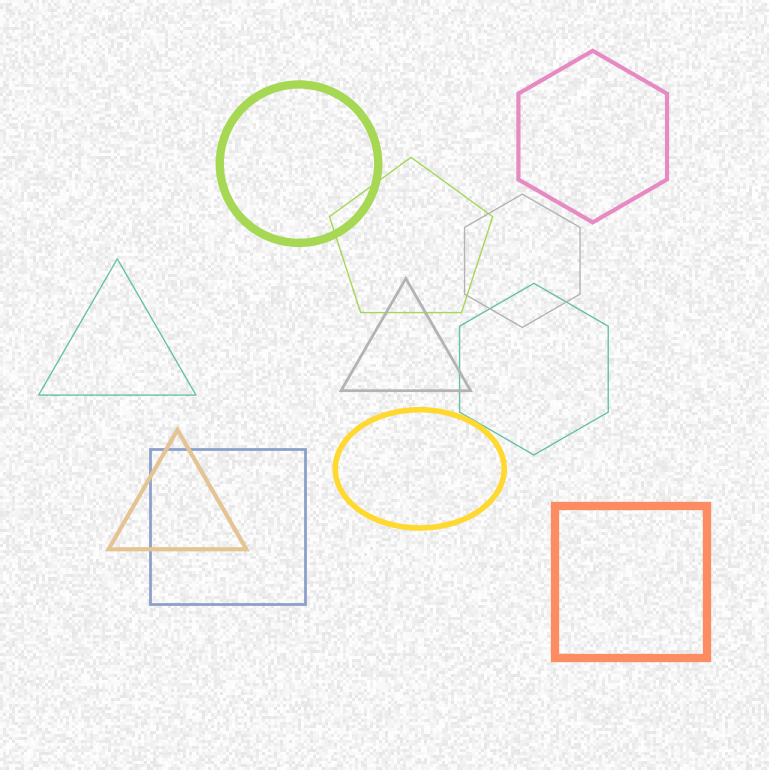[{"shape": "triangle", "thickness": 0.5, "radius": 0.59, "center": [0.152, 0.546]}, {"shape": "hexagon", "thickness": 0.5, "radius": 0.56, "center": [0.693, 0.521]}, {"shape": "square", "thickness": 3, "radius": 0.49, "center": [0.82, 0.244]}, {"shape": "square", "thickness": 1, "radius": 0.5, "center": [0.295, 0.316]}, {"shape": "hexagon", "thickness": 1.5, "radius": 0.56, "center": [0.77, 0.823]}, {"shape": "circle", "thickness": 3, "radius": 0.51, "center": [0.388, 0.787]}, {"shape": "pentagon", "thickness": 0.5, "radius": 0.56, "center": [0.534, 0.684]}, {"shape": "oval", "thickness": 2, "radius": 0.55, "center": [0.545, 0.391]}, {"shape": "triangle", "thickness": 1.5, "radius": 0.52, "center": [0.23, 0.338]}, {"shape": "hexagon", "thickness": 0.5, "radius": 0.43, "center": [0.678, 0.661]}, {"shape": "triangle", "thickness": 1, "radius": 0.49, "center": [0.527, 0.541]}]